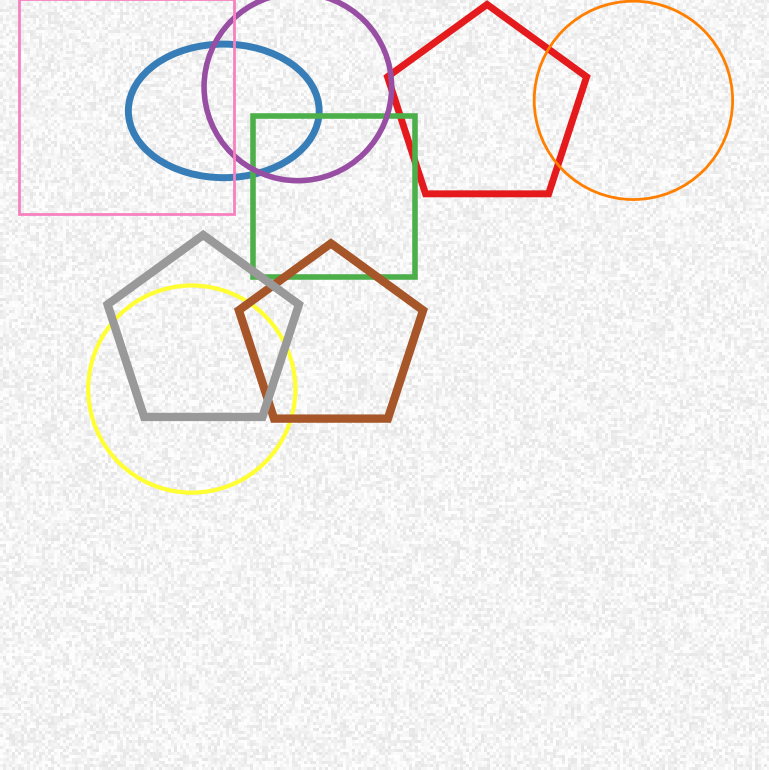[{"shape": "pentagon", "thickness": 2.5, "radius": 0.68, "center": [0.633, 0.858]}, {"shape": "oval", "thickness": 2.5, "radius": 0.62, "center": [0.291, 0.856]}, {"shape": "square", "thickness": 2, "radius": 0.52, "center": [0.434, 0.745]}, {"shape": "circle", "thickness": 2, "radius": 0.61, "center": [0.387, 0.887]}, {"shape": "circle", "thickness": 1, "radius": 0.64, "center": [0.823, 0.87]}, {"shape": "circle", "thickness": 1.5, "radius": 0.67, "center": [0.249, 0.495]}, {"shape": "pentagon", "thickness": 3, "radius": 0.63, "center": [0.43, 0.558]}, {"shape": "square", "thickness": 1, "radius": 0.7, "center": [0.164, 0.861]}, {"shape": "pentagon", "thickness": 3, "radius": 0.65, "center": [0.264, 0.564]}]